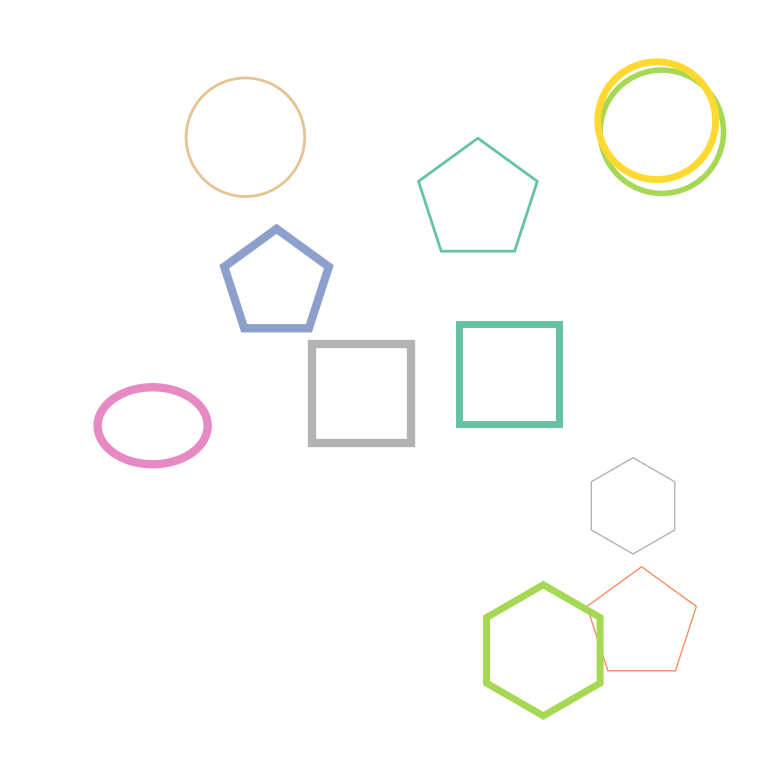[{"shape": "square", "thickness": 2.5, "radius": 0.33, "center": [0.661, 0.514]}, {"shape": "pentagon", "thickness": 1, "radius": 0.41, "center": [0.621, 0.739]}, {"shape": "pentagon", "thickness": 0.5, "radius": 0.37, "center": [0.833, 0.189]}, {"shape": "pentagon", "thickness": 3, "radius": 0.36, "center": [0.359, 0.631]}, {"shape": "oval", "thickness": 3, "radius": 0.36, "center": [0.198, 0.447]}, {"shape": "circle", "thickness": 2, "radius": 0.4, "center": [0.86, 0.829]}, {"shape": "hexagon", "thickness": 2.5, "radius": 0.43, "center": [0.706, 0.155]}, {"shape": "circle", "thickness": 2.5, "radius": 0.38, "center": [0.853, 0.843]}, {"shape": "circle", "thickness": 1, "radius": 0.38, "center": [0.319, 0.822]}, {"shape": "hexagon", "thickness": 0.5, "radius": 0.31, "center": [0.822, 0.343]}, {"shape": "square", "thickness": 3, "radius": 0.32, "center": [0.47, 0.489]}]